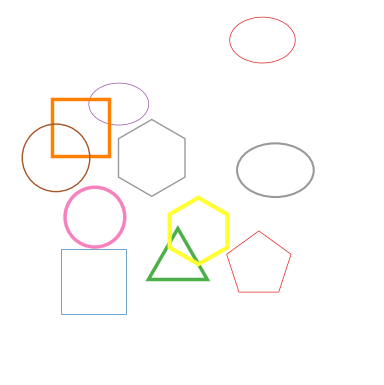[{"shape": "oval", "thickness": 0.5, "radius": 0.43, "center": [0.682, 0.896]}, {"shape": "pentagon", "thickness": 0.5, "radius": 0.44, "center": [0.672, 0.312]}, {"shape": "square", "thickness": 0.5, "radius": 0.42, "center": [0.242, 0.27]}, {"shape": "triangle", "thickness": 2.5, "radius": 0.44, "center": [0.462, 0.318]}, {"shape": "oval", "thickness": 0.5, "radius": 0.39, "center": [0.309, 0.73]}, {"shape": "square", "thickness": 2.5, "radius": 0.37, "center": [0.209, 0.669]}, {"shape": "hexagon", "thickness": 3, "radius": 0.43, "center": [0.515, 0.4]}, {"shape": "circle", "thickness": 1, "radius": 0.44, "center": [0.146, 0.59]}, {"shape": "circle", "thickness": 2.5, "radius": 0.39, "center": [0.247, 0.436]}, {"shape": "oval", "thickness": 1.5, "radius": 0.5, "center": [0.715, 0.558]}, {"shape": "hexagon", "thickness": 1, "radius": 0.5, "center": [0.394, 0.59]}]